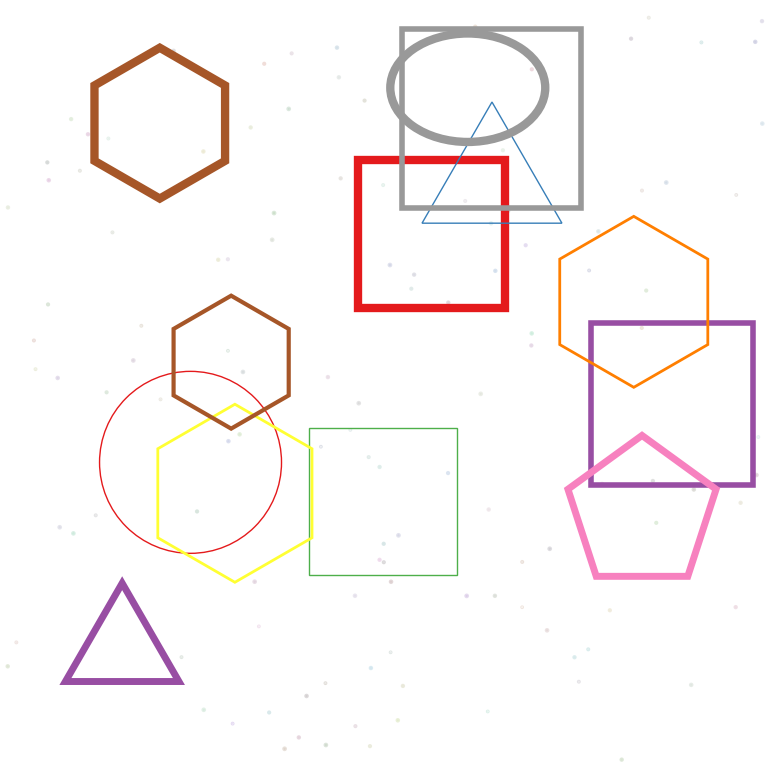[{"shape": "circle", "thickness": 0.5, "radius": 0.59, "center": [0.247, 0.4]}, {"shape": "square", "thickness": 3, "radius": 0.48, "center": [0.561, 0.697]}, {"shape": "triangle", "thickness": 0.5, "radius": 0.52, "center": [0.639, 0.763]}, {"shape": "square", "thickness": 0.5, "radius": 0.48, "center": [0.497, 0.349]}, {"shape": "triangle", "thickness": 2.5, "radius": 0.43, "center": [0.159, 0.157]}, {"shape": "square", "thickness": 2, "radius": 0.53, "center": [0.873, 0.475]}, {"shape": "hexagon", "thickness": 1, "radius": 0.56, "center": [0.823, 0.608]}, {"shape": "hexagon", "thickness": 1, "radius": 0.58, "center": [0.305, 0.359]}, {"shape": "hexagon", "thickness": 3, "radius": 0.49, "center": [0.208, 0.84]}, {"shape": "hexagon", "thickness": 1.5, "radius": 0.43, "center": [0.3, 0.53]}, {"shape": "pentagon", "thickness": 2.5, "radius": 0.51, "center": [0.834, 0.333]}, {"shape": "oval", "thickness": 3, "radius": 0.5, "center": [0.608, 0.886]}, {"shape": "square", "thickness": 2, "radius": 0.58, "center": [0.639, 0.846]}]